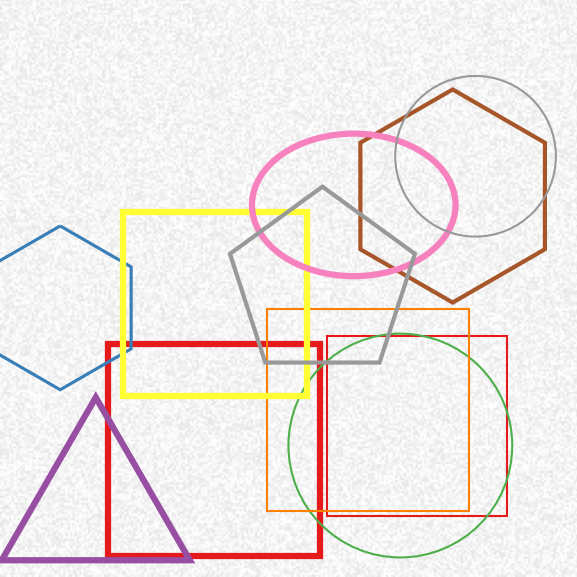[{"shape": "square", "thickness": 3, "radius": 0.92, "center": [0.371, 0.22]}, {"shape": "square", "thickness": 1, "radius": 0.78, "center": [0.722, 0.262]}, {"shape": "hexagon", "thickness": 1.5, "radius": 0.71, "center": [0.104, 0.466]}, {"shape": "circle", "thickness": 1, "radius": 0.97, "center": [0.693, 0.228]}, {"shape": "triangle", "thickness": 3, "radius": 0.94, "center": [0.166, 0.123]}, {"shape": "square", "thickness": 1, "radius": 0.88, "center": [0.637, 0.289]}, {"shape": "square", "thickness": 3, "radius": 0.8, "center": [0.372, 0.473]}, {"shape": "hexagon", "thickness": 2, "radius": 0.92, "center": [0.784, 0.66]}, {"shape": "oval", "thickness": 3, "radius": 0.88, "center": [0.613, 0.644]}, {"shape": "pentagon", "thickness": 2, "radius": 0.84, "center": [0.558, 0.508]}, {"shape": "circle", "thickness": 1, "radius": 0.7, "center": [0.823, 0.729]}]